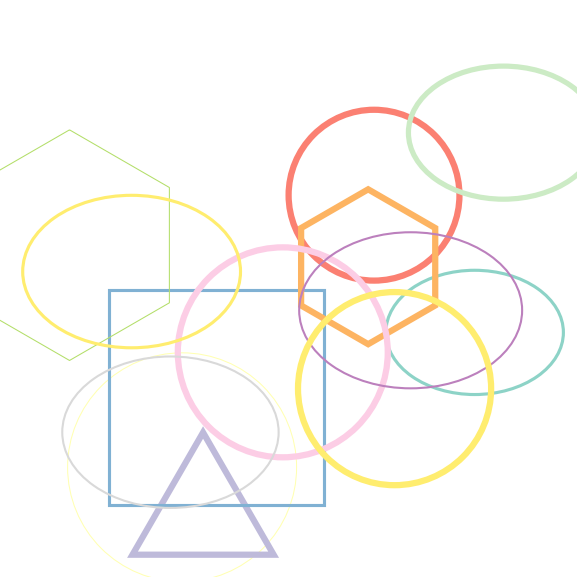[{"shape": "oval", "thickness": 1.5, "radius": 0.77, "center": [0.822, 0.424]}, {"shape": "circle", "thickness": 0.5, "radius": 0.99, "center": [0.315, 0.19]}, {"shape": "triangle", "thickness": 3, "radius": 0.71, "center": [0.352, 0.109]}, {"shape": "circle", "thickness": 3, "radius": 0.74, "center": [0.648, 0.661]}, {"shape": "square", "thickness": 1.5, "radius": 0.93, "center": [0.375, 0.311]}, {"shape": "hexagon", "thickness": 3, "radius": 0.67, "center": [0.638, 0.537]}, {"shape": "hexagon", "thickness": 0.5, "radius": 1.0, "center": [0.12, 0.575]}, {"shape": "circle", "thickness": 3, "radius": 0.91, "center": [0.49, 0.389]}, {"shape": "oval", "thickness": 1, "radius": 0.94, "center": [0.295, 0.251]}, {"shape": "oval", "thickness": 1, "radius": 0.97, "center": [0.711, 0.462]}, {"shape": "oval", "thickness": 2.5, "radius": 0.82, "center": [0.872, 0.769]}, {"shape": "circle", "thickness": 3, "radius": 0.84, "center": [0.683, 0.326]}, {"shape": "oval", "thickness": 1.5, "radius": 0.94, "center": [0.228, 0.529]}]